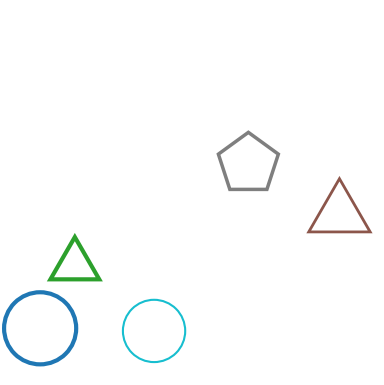[{"shape": "circle", "thickness": 3, "radius": 0.47, "center": [0.104, 0.147]}, {"shape": "triangle", "thickness": 3, "radius": 0.37, "center": [0.194, 0.311]}, {"shape": "triangle", "thickness": 2, "radius": 0.46, "center": [0.882, 0.444]}, {"shape": "pentagon", "thickness": 2.5, "radius": 0.41, "center": [0.645, 0.574]}, {"shape": "circle", "thickness": 1.5, "radius": 0.4, "center": [0.4, 0.14]}]